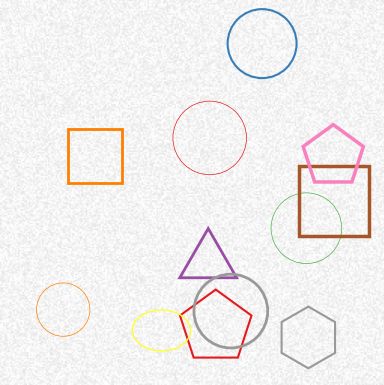[{"shape": "circle", "thickness": 0.5, "radius": 0.48, "center": [0.545, 0.642]}, {"shape": "pentagon", "thickness": 1.5, "radius": 0.49, "center": [0.56, 0.15]}, {"shape": "circle", "thickness": 1.5, "radius": 0.45, "center": [0.681, 0.887]}, {"shape": "circle", "thickness": 0.5, "radius": 0.46, "center": [0.796, 0.407]}, {"shape": "triangle", "thickness": 2, "radius": 0.43, "center": [0.541, 0.321]}, {"shape": "circle", "thickness": 0.5, "radius": 0.35, "center": [0.164, 0.196]}, {"shape": "square", "thickness": 2, "radius": 0.35, "center": [0.246, 0.594]}, {"shape": "oval", "thickness": 1, "radius": 0.38, "center": [0.419, 0.142]}, {"shape": "square", "thickness": 2.5, "radius": 0.46, "center": [0.867, 0.478]}, {"shape": "pentagon", "thickness": 2.5, "radius": 0.41, "center": [0.866, 0.594]}, {"shape": "circle", "thickness": 2, "radius": 0.48, "center": [0.6, 0.192]}, {"shape": "hexagon", "thickness": 1.5, "radius": 0.4, "center": [0.801, 0.124]}]